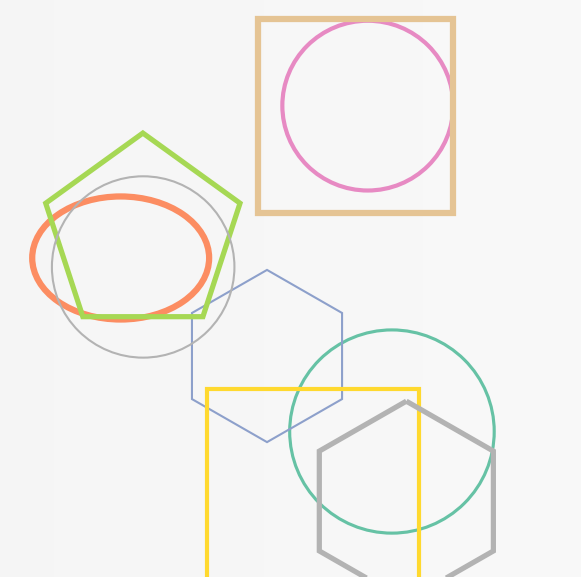[{"shape": "circle", "thickness": 1.5, "radius": 0.88, "center": [0.674, 0.252]}, {"shape": "oval", "thickness": 3, "radius": 0.76, "center": [0.208, 0.552]}, {"shape": "hexagon", "thickness": 1, "radius": 0.75, "center": [0.459, 0.383]}, {"shape": "circle", "thickness": 2, "radius": 0.73, "center": [0.633, 0.816]}, {"shape": "pentagon", "thickness": 2.5, "radius": 0.88, "center": [0.246, 0.593]}, {"shape": "square", "thickness": 2, "radius": 0.91, "center": [0.539, 0.144]}, {"shape": "square", "thickness": 3, "radius": 0.84, "center": [0.611, 0.798]}, {"shape": "hexagon", "thickness": 2.5, "radius": 0.86, "center": [0.699, 0.132]}, {"shape": "circle", "thickness": 1, "radius": 0.79, "center": [0.246, 0.537]}]